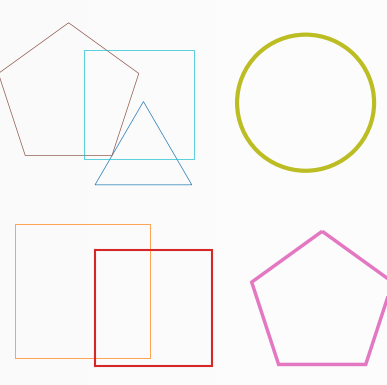[{"shape": "triangle", "thickness": 0.5, "radius": 0.72, "center": [0.37, 0.592]}, {"shape": "square", "thickness": 0.5, "radius": 0.87, "center": [0.213, 0.244]}, {"shape": "square", "thickness": 1.5, "radius": 0.75, "center": [0.397, 0.2]}, {"shape": "pentagon", "thickness": 0.5, "radius": 0.95, "center": [0.177, 0.75]}, {"shape": "pentagon", "thickness": 2.5, "radius": 0.96, "center": [0.831, 0.208]}, {"shape": "circle", "thickness": 3, "radius": 0.88, "center": [0.789, 0.733]}, {"shape": "square", "thickness": 0.5, "radius": 0.71, "center": [0.358, 0.729]}]